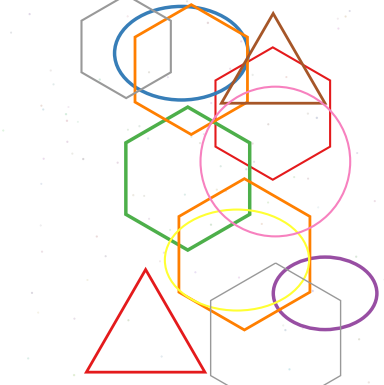[{"shape": "hexagon", "thickness": 1.5, "radius": 0.86, "center": [0.709, 0.705]}, {"shape": "triangle", "thickness": 2, "radius": 0.89, "center": [0.378, 0.122]}, {"shape": "oval", "thickness": 2.5, "radius": 0.87, "center": [0.471, 0.862]}, {"shape": "hexagon", "thickness": 2.5, "radius": 0.93, "center": [0.488, 0.536]}, {"shape": "oval", "thickness": 2.5, "radius": 0.67, "center": [0.844, 0.238]}, {"shape": "hexagon", "thickness": 2, "radius": 0.84, "center": [0.497, 0.819]}, {"shape": "hexagon", "thickness": 2, "radius": 0.98, "center": [0.635, 0.339]}, {"shape": "oval", "thickness": 1.5, "radius": 0.94, "center": [0.616, 0.325]}, {"shape": "triangle", "thickness": 2, "radius": 0.78, "center": [0.71, 0.81]}, {"shape": "circle", "thickness": 1.5, "radius": 0.97, "center": [0.715, 0.58]}, {"shape": "hexagon", "thickness": 1.5, "radius": 0.67, "center": [0.328, 0.879]}, {"shape": "hexagon", "thickness": 1, "radius": 0.97, "center": [0.716, 0.122]}]